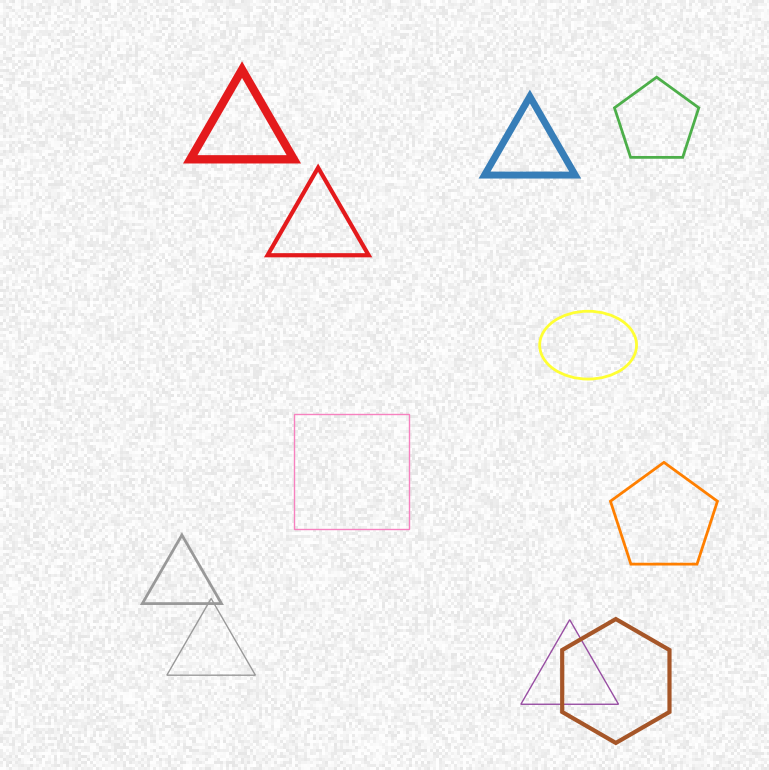[{"shape": "triangle", "thickness": 3, "radius": 0.39, "center": [0.314, 0.832]}, {"shape": "triangle", "thickness": 1.5, "radius": 0.38, "center": [0.413, 0.706]}, {"shape": "triangle", "thickness": 2.5, "radius": 0.34, "center": [0.688, 0.807]}, {"shape": "pentagon", "thickness": 1, "radius": 0.29, "center": [0.853, 0.842]}, {"shape": "triangle", "thickness": 0.5, "radius": 0.37, "center": [0.74, 0.122]}, {"shape": "pentagon", "thickness": 1, "radius": 0.37, "center": [0.862, 0.326]}, {"shape": "oval", "thickness": 1, "radius": 0.31, "center": [0.764, 0.552]}, {"shape": "hexagon", "thickness": 1.5, "radius": 0.4, "center": [0.8, 0.116]}, {"shape": "square", "thickness": 0.5, "radius": 0.37, "center": [0.456, 0.388]}, {"shape": "triangle", "thickness": 0.5, "radius": 0.33, "center": [0.274, 0.156]}, {"shape": "triangle", "thickness": 1, "radius": 0.3, "center": [0.236, 0.246]}]